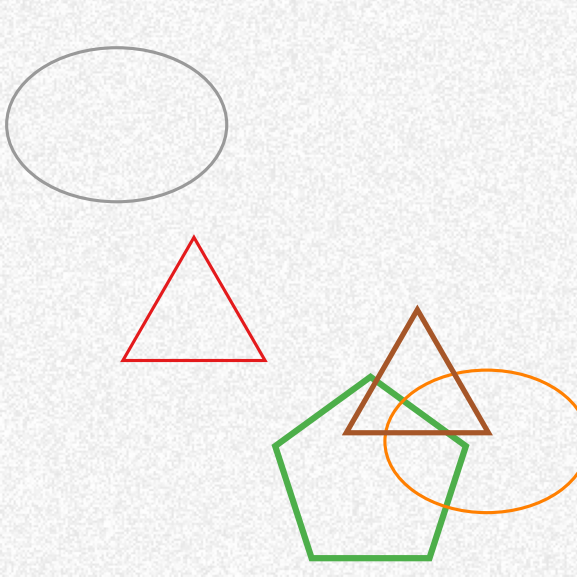[{"shape": "triangle", "thickness": 1.5, "radius": 0.71, "center": [0.336, 0.446]}, {"shape": "pentagon", "thickness": 3, "radius": 0.87, "center": [0.642, 0.173]}, {"shape": "oval", "thickness": 1.5, "radius": 0.88, "center": [0.843, 0.235]}, {"shape": "triangle", "thickness": 2.5, "radius": 0.71, "center": [0.723, 0.321]}, {"shape": "oval", "thickness": 1.5, "radius": 0.95, "center": [0.202, 0.783]}]